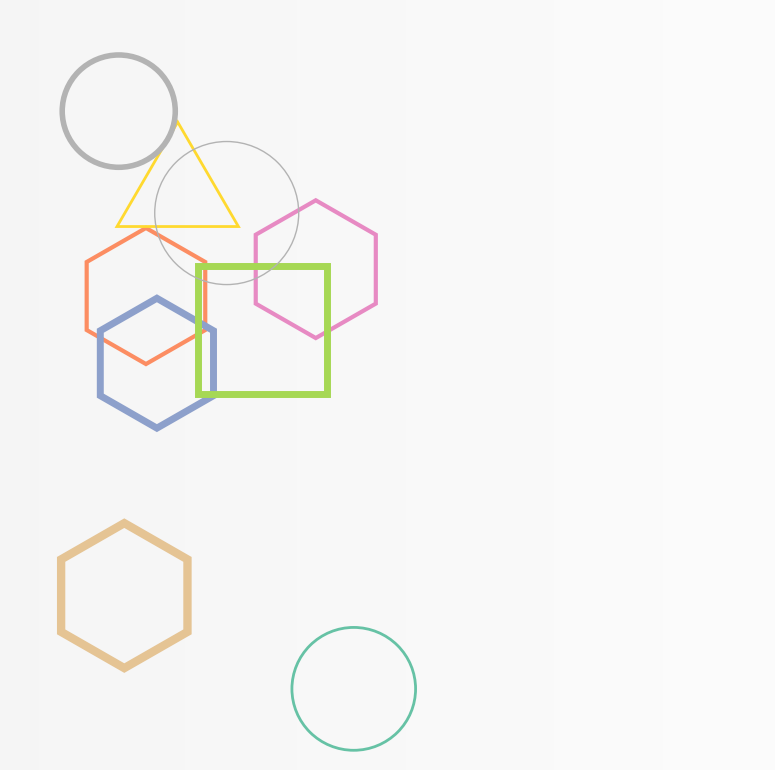[{"shape": "circle", "thickness": 1, "radius": 0.4, "center": [0.456, 0.105]}, {"shape": "hexagon", "thickness": 1.5, "radius": 0.44, "center": [0.188, 0.616]}, {"shape": "hexagon", "thickness": 2.5, "radius": 0.42, "center": [0.202, 0.528]}, {"shape": "hexagon", "thickness": 1.5, "radius": 0.45, "center": [0.407, 0.65]}, {"shape": "square", "thickness": 2.5, "radius": 0.42, "center": [0.338, 0.572]}, {"shape": "triangle", "thickness": 1, "radius": 0.45, "center": [0.229, 0.751]}, {"shape": "hexagon", "thickness": 3, "radius": 0.47, "center": [0.16, 0.226]}, {"shape": "circle", "thickness": 2, "radius": 0.36, "center": [0.153, 0.856]}, {"shape": "circle", "thickness": 0.5, "radius": 0.46, "center": [0.293, 0.723]}]